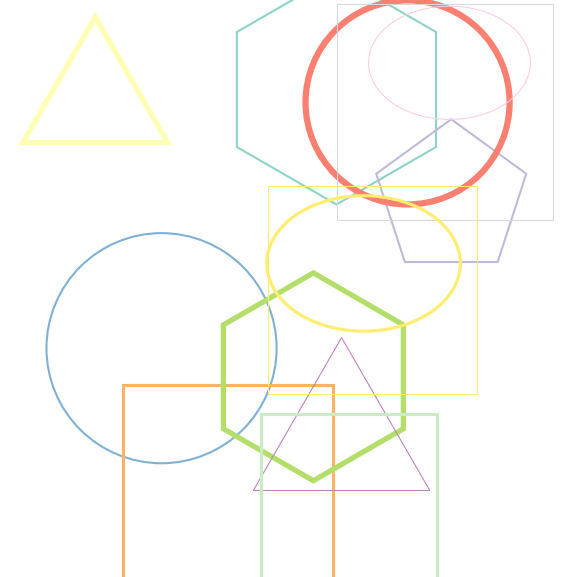[{"shape": "hexagon", "thickness": 1, "radius": 1.0, "center": [0.583, 0.844]}, {"shape": "triangle", "thickness": 2.5, "radius": 0.72, "center": [0.165, 0.825]}, {"shape": "pentagon", "thickness": 1, "radius": 0.68, "center": [0.781, 0.656]}, {"shape": "circle", "thickness": 3, "radius": 0.88, "center": [0.706, 0.822]}, {"shape": "circle", "thickness": 1, "radius": 1.0, "center": [0.28, 0.396]}, {"shape": "square", "thickness": 1.5, "radius": 0.91, "center": [0.395, 0.15]}, {"shape": "hexagon", "thickness": 2.5, "radius": 0.9, "center": [0.543, 0.347]}, {"shape": "oval", "thickness": 0.5, "radius": 0.7, "center": [0.778, 0.89]}, {"shape": "square", "thickness": 0.5, "radius": 0.93, "center": [0.77, 0.806]}, {"shape": "triangle", "thickness": 0.5, "radius": 0.88, "center": [0.591, 0.238]}, {"shape": "square", "thickness": 1.5, "radius": 0.76, "center": [0.604, 0.131]}, {"shape": "oval", "thickness": 1.5, "radius": 0.84, "center": [0.63, 0.543]}, {"shape": "square", "thickness": 0.5, "radius": 0.9, "center": [0.645, 0.497]}]